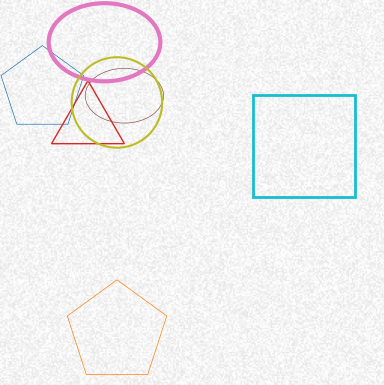[{"shape": "pentagon", "thickness": 0.5, "radius": 0.56, "center": [0.11, 0.769]}, {"shape": "pentagon", "thickness": 0.5, "radius": 0.68, "center": [0.304, 0.137]}, {"shape": "triangle", "thickness": 1, "radius": 0.55, "center": [0.228, 0.681]}, {"shape": "oval", "thickness": 0.5, "radius": 0.51, "center": [0.323, 0.751]}, {"shape": "oval", "thickness": 3, "radius": 0.73, "center": [0.271, 0.89]}, {"shape": "circle", "thickness": 1.5, "radius": 0.59, "center": [0.304, 0.734]}, {"shape": "square", "thickness": 2, "radius": 0.66, "center": [0.79, 0.621]}]